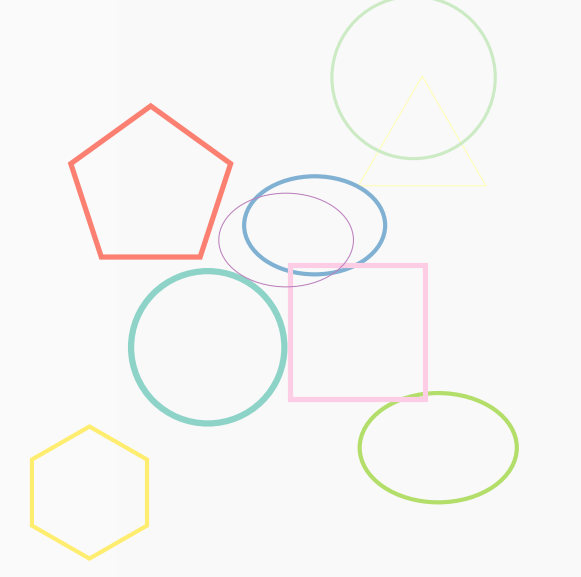[{"shape": "circle", "thickness": 3, "radius": 0.66, "center": [0.357, 0.398]}, {"shape": "triangle", "thickness": 0.5, "radius": 0.63, "center": [0.726, 0.741]}, {"shape": "pentagon", "thickness": 2.5, "radius": 0.72, "center": [0.259, 0.671]}, {"shape": "oval", "thickness": 2, "radius": 0.61, "center": [0.541, 0.609]}, {"shape": "oval", "thickness": 2, "radius": 0.68, "center": [0.754, 0.224]}, {"shape": "square", "thickness": 2.5, "radius": 0.58, "center": [0.615, 0.425]}, {"shape": "oval", "thickness": 0.5, "radius": 0.58, "center": [0.492, 0.583]}, {"shape": "circle", "thickness": 1.5, "radius": 0.7, "center": [0.712, 0.865]}, {"shape": "hexagon", "thickness": 2, "radius": 0.57, "center": [0.154, 0.146]}]